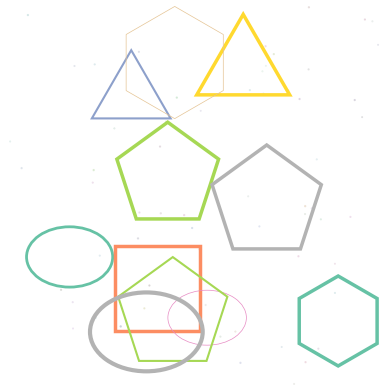[{"shape": "hexagon", "thickness": 2.5, "radius": 0.58, "center": [0.878, 0.166]}, {"shape": "oval", "thickness": 2, "radius": 0.56, "center": [0.181, 0.333]}, {"shape": "square", "thickness": 2.5, "radius": 0.55, "center": [0.409, 0.252]}, {"shape": "triangle", "thickness": 1.5, "radius": 0.59, "center": [0.341, 0.751]}, {"shape": "oval", "thickness": 0.5, "radius": 0.51, "center": [0.538, 0.175]}, {"shape": "pentagon", "thickness": 1.5, "radius": 0.75, "center": [0.449, 0.183]}, {"shape": "pentagon", "thickness": 2.5, "radius": 0.69, "center": [0.436, 0.544]}, {"shape": "triangle", "thickness": 2.5, "radius": 0.7, "center": [0.632, 0.823]}, {"shape": "hexagon", "thickness": 0.5, "radius": 0.73, "center": [0.454, 0.838]}, {"shape": "oval", "thickness": 3, "radius": 0.73, "center": [0.38, 0.138]}, {"shape": "pentagon", "thickness": 2.5, "radius": 0.75, "center": [0.693, 0.474]}]